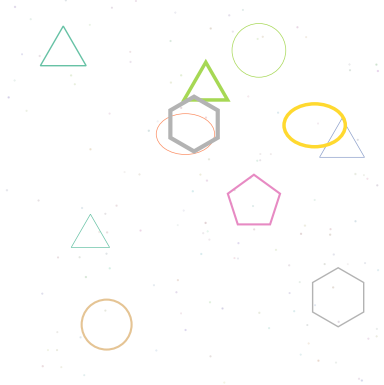[{"shape": "triangle", "thickness": 0.5, "radius": 0.29, "center": [0.235, 0.386]}, {"shape": "triangle", "thickness": 1, "radius": 0.34, "center": [0.164, 0.864]}, {"shape": "oval", "thickness": 0.5, "radius": 0.38, "center": [0.482, 0.652]}, {"shape": "triangle", "thickness": 0.5, "radius": 0.34, "center": [0.888, 0.625]}, {"shape": "pentagon", "thickness": 1.5, "radius": 0.36, "center": [0.66, 0.475]}, {"shape": "triangle", "thickness": 2.5, "radius": 0.33, "center": [0.535, 0.773]}, {"shape": "circle", "thickness": 0.5, "radius": 0.35, "center": [0.672, 0.869]}, {"shape": "oval", "thickness": 2.5, "radius": 0.4, "center": [0.817, 0.675]}, {"shape": "circle", "thickness": 1.5, "radius": 0.32, "center": [0.277, 0.157]}, {"shape": "hexagon", "thickness": 3, "radius": 0.36, "center": [0.504, 0.678]}, {"shape": "hexagon", "thickness": 1, "radius": 0.38, "center": [0.878, 0.228]}]